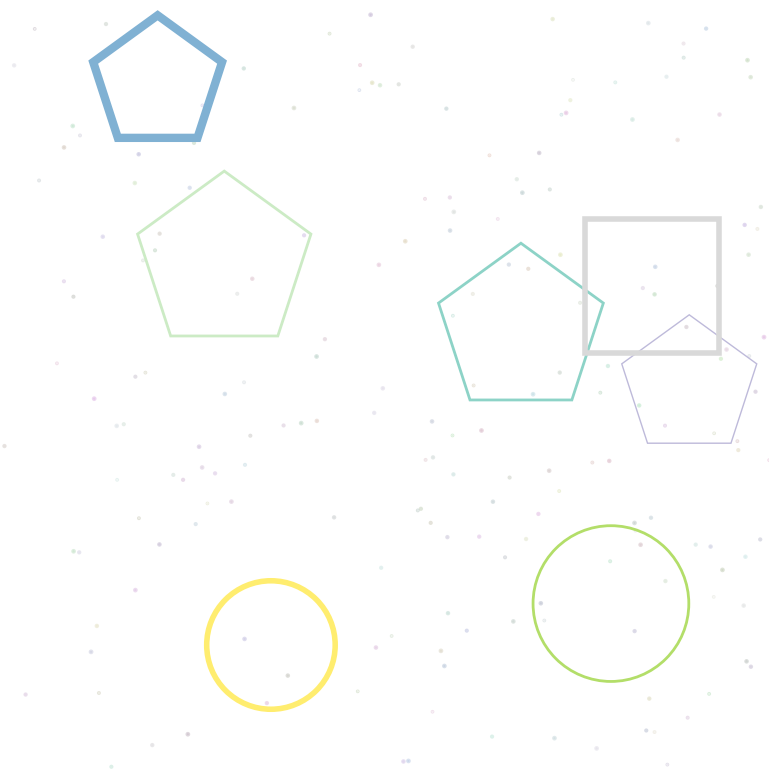[{"shape": "pentagon", "thickness": 1, "radius": 0.56, "center": [0.677, 0.572]}, {"shape": "pentagon", "thickness": 0.5, "radius": 0.46, "center": [0.895, 0.499]}, {"shape": "pentagon", "thickness": 3, "radius": 0.44, "center": [0.205, 0.892]}, {"shape": "circle", "thickness": 1, "radius": 0.51, "center": [0.793, 0.216]}, {"shape": "square", "thickness": 2, "radius": 0.44, "center": [0.847, 0.628]}, {"shape": "pentagon", "thickness": 1, "radius": 0.59, "center": [0.291, 0.659]}, {"shape": "circle", "thickness": 2, "radius": 0.42, "center": [0.352, 0.162]}]